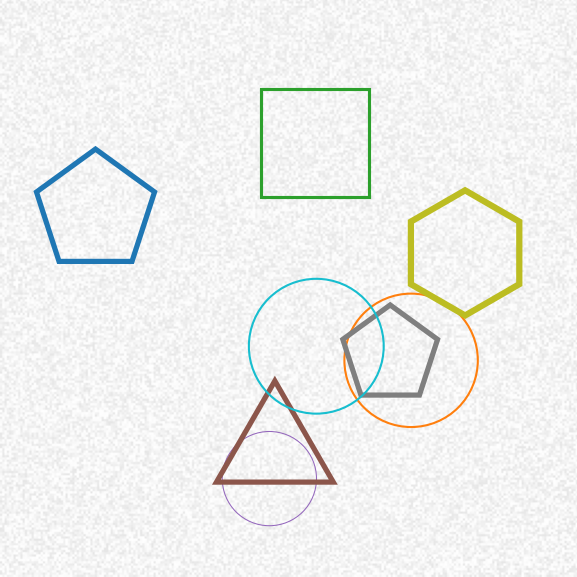[{"shape": "pentagon", "thickness": 2.5, "radius": 0.54, "center": [0.165, 0.633]}, {"shape": "circle", "thickness": 1, "radius": 0.58, "center": [0.712, 0.375]}, {"shape": "square", "thickness": 1.5, "radius": 0.47, "center": [0.545, 0.752]}, {"shape": "circle", "thickness": 0.5, "radius": 0.41, "center": [0.466, 0.17]}, {"shape": "triangle", "thickness": 2.5, "radius": 0.58, "center": [0.476, 0.223]}, {"shape": "pentagon", "thickness": 2.5, "radius": 0.43, "center": [0.676, 0.385]}, {"shape": "hexagon", "thickness": 3, "radius": 0.54, "center": [0.805, 0.561]}, {"shape": "circle", "thickness": 1, "radius": 0.58, "center": [0.548, 0.4]}]